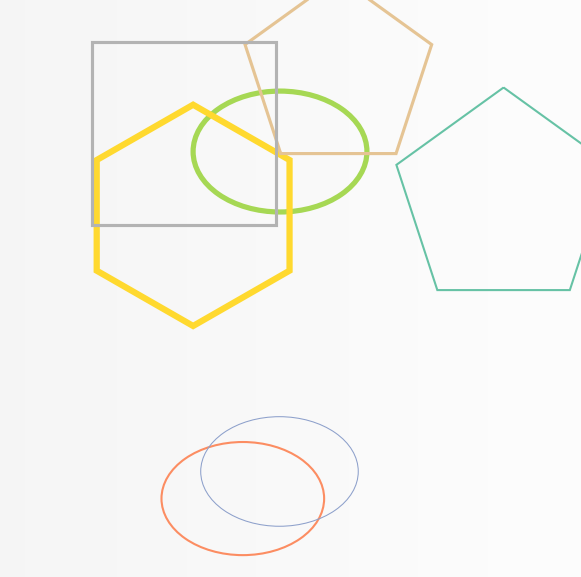[{"shape": "pentagon", "thickness": 1, "radius": 0.97, "center": [0.866, 0.654]}, {"shape": "oval", "thickness": 1, "radius": 0.7, "center": [0.418, 0.136]}, {"shape": "oval", "thickness": 0.5, "radius": 0.68, "center": [0.481, 0.183]}, {"shape": "oval", "thickness": 2.5, "radius": 0.75, "center": [0.482, 0.737]}, {"shape": "hexagon", "thickness": 3, "radius": 0.96, "center": [0.332, 0.626]}, {"shape": "pentagon", "thickness": 1.5, "radius": 0.84, "center": [0.582, 0.87]}, {"shape": "square", "thickness": 1.5, "radius": 0.79, "center": [0.316, 0.768]}]